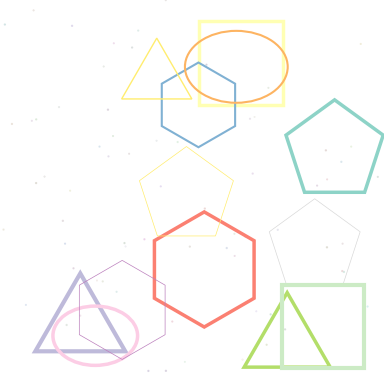[{"shape": "pentagon", "thickness": 2.5, "radius": 0.66, "center": [0.869, 0.608]}, {"shape": "square", "thickness": 2.5, "radius": 0.55, "center": [0.625, 0.836]}, {"shape": "triangle", "thickness": 3, "radius": 0.67, "center": [0.209, 0.155]}, {"shape": "hexagon", "thickness": 2.5, "radius": 0.75, "center": [0.531, 0.3]}, {"shape": "hexagon", "thickness": 1.5, "radius": 0.55, "center": [0.515, 0.728]}, {"shape": "oval", "thickness": 1.5, "radius": 0.67, "center": [0.614, 0.826]}, {"shape": "triangle", "thickness": 2.5, "radius": 0.64, "center": [0.746, 0.111]}, {"shape": "oval", "thickness": 2.5, "radius": 0.55, "center": [0.247, 0.128]}, {"shape": "pentagon", "thickness": 0.5, "radius": 0.62, "center": [0.817, 0.36]}, {"shape": "hexagon", "thickness": 0.5, "radius": 0.64, "center": [0.317, 0.195]}, {"shape": "square", "thickness": 3, "radius": 0.54, "center": [0.839, 0.152]}, {"shape": "pentagon", "thickness": 0.5, "radius": 0.64, "center": [0.484, 0.491]}, {"shape": "triangle", "thickness": 1, "radius": 0.53, "center": [0.407, 0.796]}]